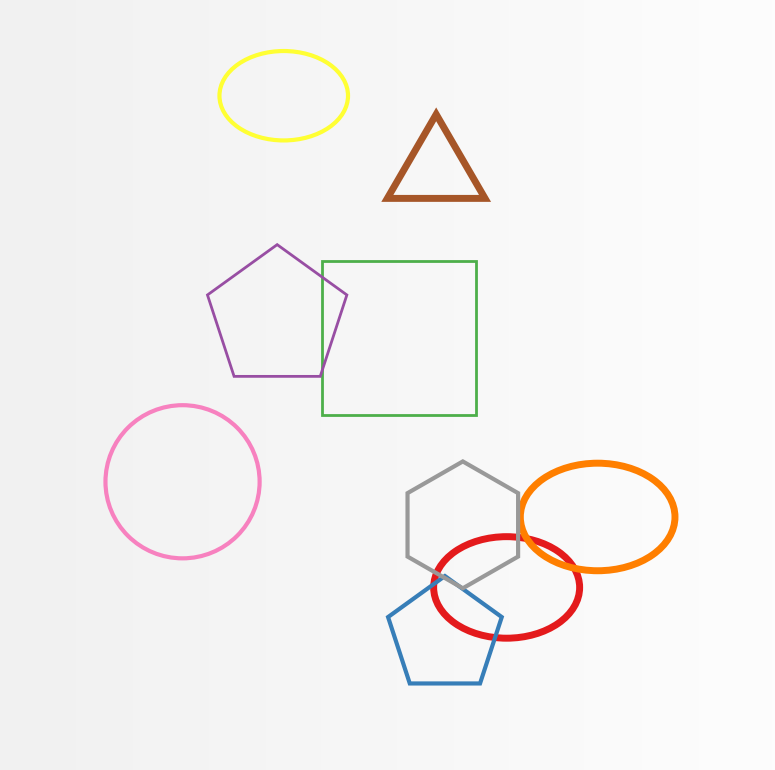[{"shape": "oval", "thickness": 2.5, "radius": 0.47, "center": [0.654, 0.237]}, {"shape": "pentagon", "thickness": 1.5, "radius": 0.39, "center": [0.574, 0.175]}, {"shape": "square", "thickness": 1, "radius": 0.5, "center": [0.515, 0.561]}, {"shape": "pentagon", "thickness": 1, "radius": 0.47, "center": [0.358, 0.588]}, {"shape": "oval", "thickness": 2.5, "radius": 0.5, "center": [0.771, 0.329]}, {"shape": "oval", "thickness": 1.5, "radius": 0.41, "center": [0.366, 0.876]}, {"shape": "triangle", "thickness": 2.5, "radius": 0.36, "center": [0.563, 0.779]}, {"shape": "circle", "thickness": 1.5, "radius": 0.5, "center": [0.236, 0.374]}, {"shape": "hexagon", "thickness": 1.5, "radius": 0.41, "center": [0.597, 0.318]}]